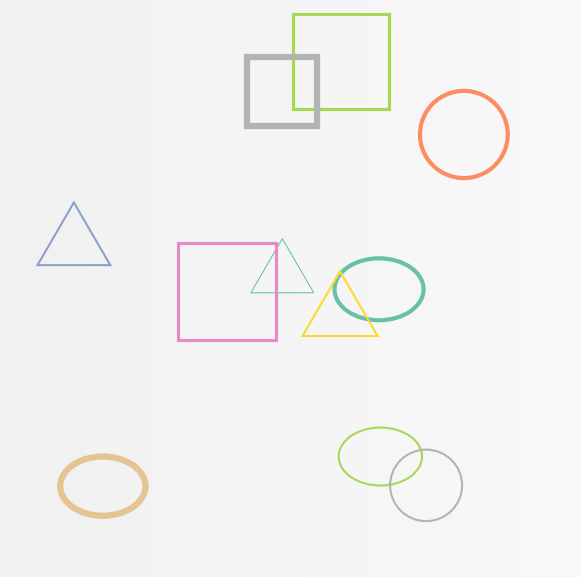[{"shape": "triangle", "thickness": 0.5, "radius": 0.31, "center": [0.486, 0.523]}, {"shape": "oval", "thickness": 2, "radius": 0.38, "center": [0.652, 0.498]}, {"shape": "circle", "thickness": 2, "radius": 0.38, "center": [0.798, 0.766]}, {"shape": "triangle", "thickness": 1, "radius": 0.36, "center": [0.127, 0.576]}, {"shape": "square", "thickness": 1.5, "radius": 0.42, "center": [0.391, 0.494]}, {"shape": "square", "thickness": 1.5, "radius": 0.41, "center": [0.587, 0.893]}, {"shape": "oval", "thickness": 1, "radius": 0.36, "center": [0.654, 0.209]}, {"shape": "triangle", "thickness": 1, "radius": 0.37, "center": [0.585, 0.455]}, {"shape": "oval", "thickness": 3, "radius": 0.37, "center": [0.177, 0.157]}, {"shape": "circle", "thickness": 1, "radius": 0.31, "center": [0.733, 0.159]}, {"shape": "square", "thickness": 3, "radius": 0.3, "center": [0.485, 0.84]}]